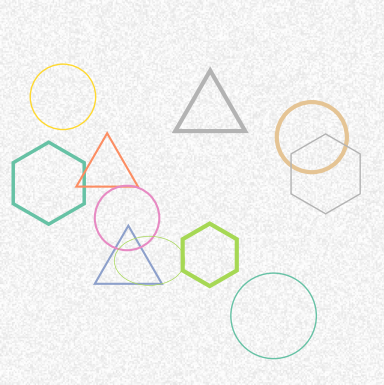[{"shape": "circle", "thickness": 1, "radius": 0.56, "center": [0.711, 0.18]}, {"shape": "hexagon", "thickness": 2.5, "radius": 0.53, "center": [0.127, 0.524]}, {"shape": "triangle", "thickness": 1.5, "radius": 0.46, "center": [0.278, 0.561]}, {"shape": "triangle", "thickness": 1.5, "radius": 0.5, "center": [0.333, 0.313]}, {"shape": "circle", "thickness": 1.5, "radius": 0.42, "center": [0.33, 0.434]}, {"shape": "hexagon", "thickness": 3, "radius": 0.41, "center": [0.545, 0.338]}, {"shape": "oval", "thickness": 0.5, "radius": 0.46, "center": [0.388, 0.322]}, {"shape": "circle", "thickness": 1, "radius": 0.42, "center": [0.163, 0.748]}, {"shape": "circle", "thickness": 3, "radius": 0.46, "center": [0.81, 0.644]}, {"shape": "hexagon", "thickness": 1, "radius": 0.52, "center": [0.846, 0.548]}, {"shape": "triangle", "thickness": 3, "radius": 0.52, "center": [0.546, 0.712]}]